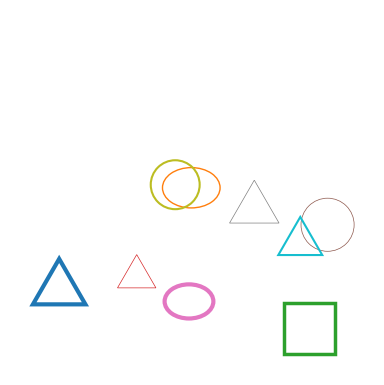[{"shape": "triangle", "thickness": 3, "radius": 0.39, "center": [0.154, 0.249]}, {"shape": "oval", "thickness": 1, "radius": 0.37, "center": [0.497, 0.512]}, {"shape": "square", "thickness": 2.5, "radius": 0.33, "center": [0.804, 0.146]}, {"shape": "triangle", "thickness": 0.5, "radius": 0.29, "center": [0.355, 0.281]}, {"shape": "circle", "thickness": 0.5, "radius": 0.34, "center": [0.851, 0.416]}, {"shape": "oval", "thickness": 3, "radius": 0.32, "center": [0.491, 0.217]}, {"shape": "triangle", "thickness": 0.5, "radius": 0.37, "center": [0.66, 0.458]}, {"shape": "circle", "thickness": 1.5, "radius": 0.32, "center": [0.455, 0.52]}, {"shape": "triangle", "thickness": 1.5, "radius": 0.33, "center": [0.78, 0.371]}]